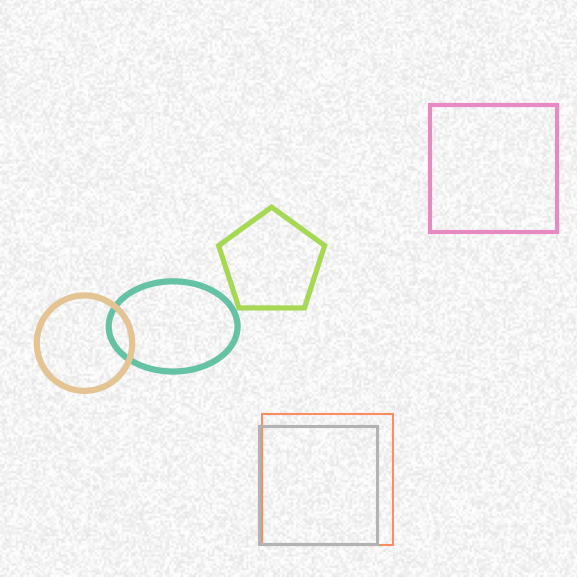[{"shape": "oval", "thickness": 3, "radius": 0.56, "center": [0.3, 0.434]}, {"shape": "square", "thickness": 1, "radius": 0.57, "center": [0.567, 0.169]}, {"shape": "square", "thickness": 2, "radius": 0.55, "center": [0.854, 0.708]}, {"shape": "pentagon", "thickness": 2.5, "radius": 0.48, "center": [0.47, 0.544]}, {"shape": "circle", "thickness": 3, "radius": 0.41, "center": [0.146, 0.405]}, {"shape": "square", "thickness": 1.5, "radius": 0.51, "center": [0.551, 0.159]}]